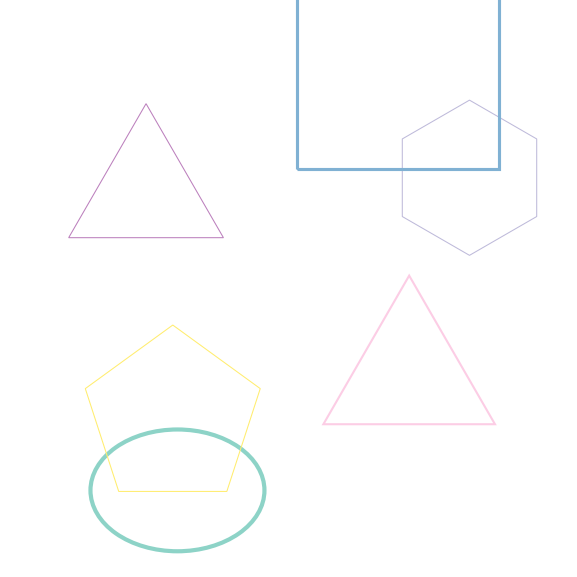[{"shape": "oval", "thickness": 2, "radius": 0.75, "center": [0.307, 0.15]}, {"shape": "hexagon", "thickness": 0.5, "radius": 0.67, "center": [0.813, 0.691]}, {"shape": "square", "thickness": 1.5, "radius": 0.87, "center": [0.689, 0.881]}, {"shape": "triangle", "thickness": 1, "radius": 0.86, "center": [0.709, 0.35]}, {"shape": "triangle", "thickness": 0.5, "radius": 0.77, "center": [0.253, 0.665]}, {"shape": "pentagon", "thickness": 0.5, "radius": 0.8, "center": [0.299, 0.277]}]